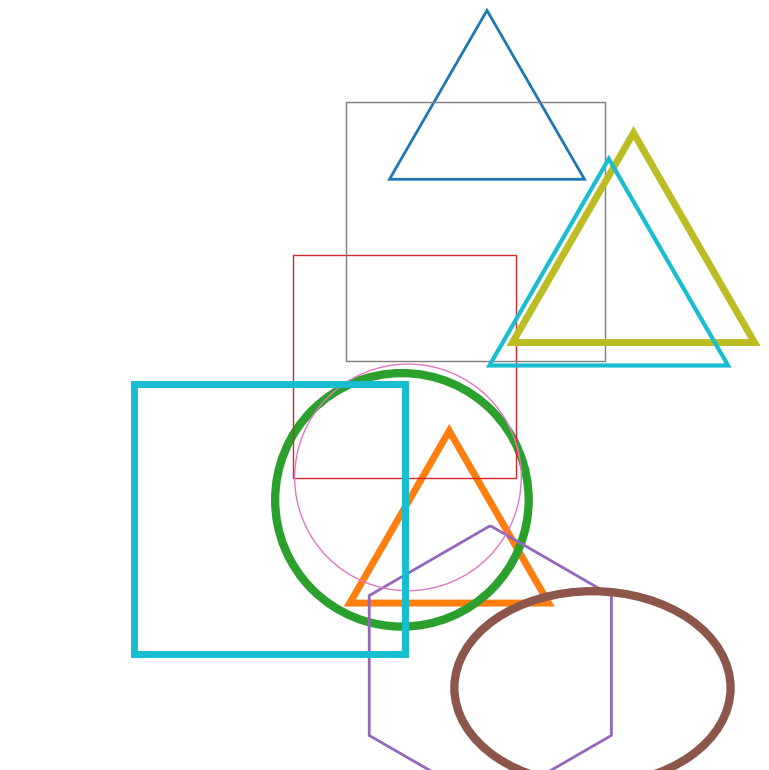[{"shape": "triangle", "thickness": 1, "radius": 0.73, "center": [0.632, 0.84]}, {"shape": "triangle", "thickness": 2.5, "radius": 0.75, "center": [0.583, 0.291]}, {"shape": "circle", "thickness": 3, "radius": 0.82, "center": [0.522, 0.351]}, {"shape": "square", "thickness": 0.5, "radius": 0.72, "center": [0.525, 0.524]}, {"shape": "hexagon", "thickness": 1, "radius": 0.91, "center": [0.637, 0.136]}, {"shape": "oval", "thickness": 3, "radius": 0.9, "center": [0.769, 0.107]}, {"shape": "circle", "thickness": 0.5, "radius": 0.74, "center": [0.53, 0.38]}, {"shape": "square", "thickness": 0.5, "radius": 0.84, "center": [0.618, 0.699]}, {"shape": "triangle", "thickness": 2.5, "radius": 0.91, "center": [0.823, 0.646]}, {"shape": "square", "thickness": 2.5, "radius": 0.88, "center": [0.35, 0.326]}, {"shape": "triangle", "thickness": 1.5, "radius": 0.89, "center": [0.791, 0.615]}]